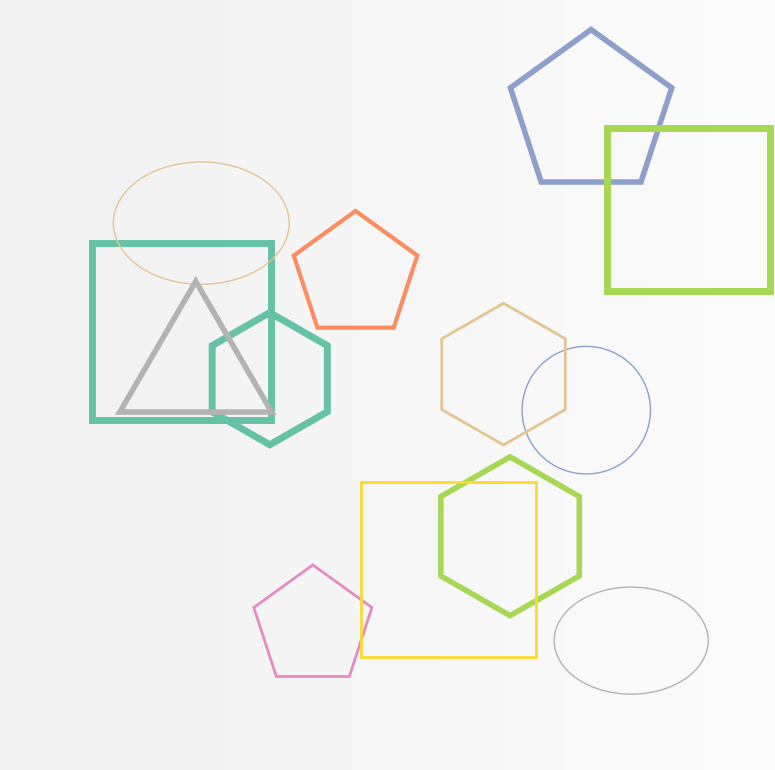[{"shape": "square", "thickness": 2.5, "radius": 0.58, "center": [0.234, 0.569]}, {"shape": "hexagon", "thickness": 2.5, "radius": 0.43, "center": [0.348, 0.508]}, {"shape": "pentagon", "thickness": 1.5, "radius": 0.42, "center": [0.459, 0.642]}, {"shape": "circle", "thickness": 0.5, "radius": 0.41, "center": [0.756, 0.467]}, {"shape": "pentagon", "thickness": 2, "radius": 0.55, "center": [0.763, 0.852]}, {"shape": "pentagon", "thickness": 1, "radius": 0.4, "center": [0.404, 0.186]}, {"shape": "hexagon", "thickness": 2, "radius": 0.52, "center": [0.658, 0.304]}, {"shape": "square", "thickness": 2.5, "radius": 0.53, "center": [0.888, 0.728]}, {"shape": "square", "thickness": 1, "radius": 0.57, "center": [0.579, 0.26]}, {"shape": "hexagon", "thickness": 1, "radius": 0.46, "center": [0.65, 0.514]}, {"shape": "oval", "thickness": 0.5, "radius": 0.57, "center": [0.26, 0.71]}, {"shape": "triangle", "thickness": 2, "radius": 0.57, "center": [0.253, 0.521]}, {"shape": "oval", "thickness": 0.5, "radius": 0.5, "center": [0.814, 0.168]}]